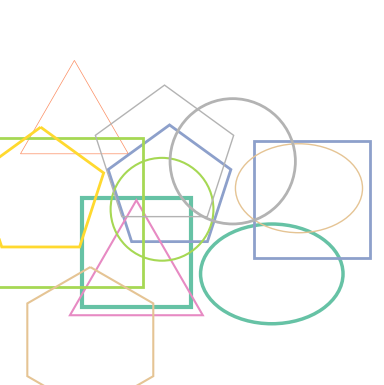[{"shape": "square", "thickness": 3, "radius": 0.71, "center": [0.354, 0.343]}, {"shape": "oval", "thickness": 2.5, "radius": 0.93, "center": [0.706, 0.289]}, {"shape": "triangle", "thickness": 0.5, "radius": 0.81, "center": [0.193, 0.681]}, {"shape": "pentagon", "thickness": 2, "radius": 0.84, "center": [0.44, 0.508]}, {"shape": "square", "thickness": 2, "radius": 0.76, "center": [0.81, 0.482]}, {"shape": "triangle", "thickness": 1.5, "radius": 1.0, "center": [0.354, 0.281]}, {"shape": "square", "thickness": 2, "radius": 0.97, "center": [0.178, 0.448]}, {"shape": "circle", "thickness": 1.5, "radius": 0.67, "center": [0.421, 0.456]}, {"shape": "pentagon", "thickness": 2, "radius": 0.86, "center": [0.106, 0.498]}, {"shape": "oval", "thickness": 1, "radius": 0.83, "center": [0.777, 0.511]}, {"shape": "hexagon", "thickness": 1.5, "radius": 0.94, "center": [0.235, 0.117]}, {"shape": "pentagon", "thickness": 1, "radius": 0.94, "center": [0.427, 0.59]}, {"shape": "circle", "thickness": 2, "radius": 0.81, "center": [0.604, 0.581]}]